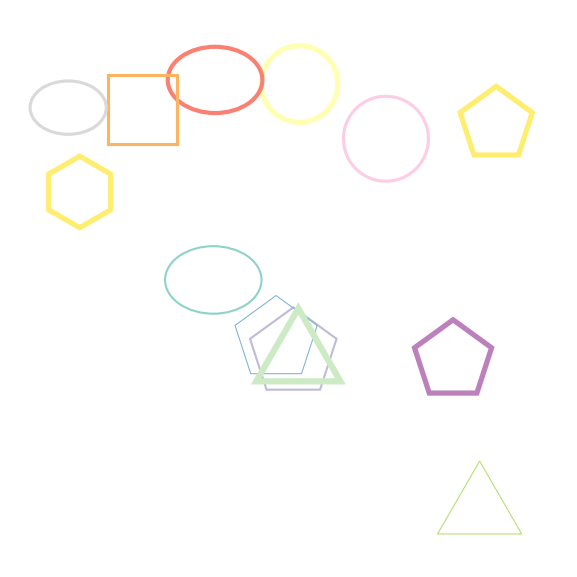[{"shape": "oval", "thickness": 1, "radius": 0.42, "center": [0.369, 0.514]}, {"shape": "circle", "thickness": 2.5, "radius": 0.33, "center": [0.519, 0.854]}, {"shape": "pentagon", "thickness": 1, "radius": 0.39, "center": [0.508, 0.388]}, {"shape": "oval", "thickness": 2, "radius": 0.41, "center": [0.372, 0.861]}, {"shape": "pentagon", "thickness": 0.5, "radius": 0.37, "center": [0.478, 0.413]}, {"shape": "square", "thickness": 1.5, "radius": 0.3, "center": [0.247, 0.809]}, {"shape": "triangle", "thickness": 0.5, "radius": 0.42, "center": [0.831, 0.117]}, {"shape": "circle", "thickness": 1.5, "radius": 0.37, "center": [0.668, 0.759]}, {"shape": "oval", "thickness": 1.5, "radius": 0.33, "center": [0.118, 0.813]}, {"shape": "pentagon", "thickness": 2.5, "radius": 0.35, "center": [0.785, 0.375]}, {"shape": "triangle", "thickness": 3, "radius": 0.42, "center": [0.517, 0.381]}, {"shape": "hexagon", "thickness": 2.5, "radius": 0.31, "center": [0.138, 0.667]}, {"shape": "pentagon", "thickness": 2.5, "radius": 0.33, "center": [0.859, 0.784]}]